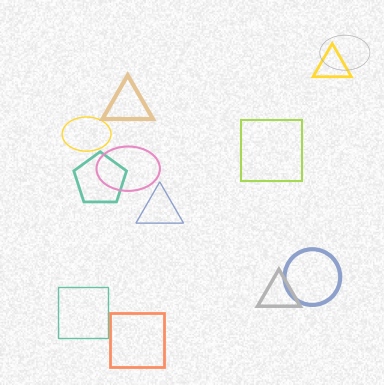[{"shape": "square", "thickness": 1, "radius": 0.33, "center": [0.215, 0.188]}, {"shape": "pentagon", "thickness": 2, "radius": 0.36, "center": [0.26, 0.534]}, {"shape": "square", "thickness": 2, "radius": 0.35, "center": [0.356, 0.117]}, {"shape": "circle", "thickness": 3, "radius": 0.36, "center": [0.811, 0.28]}, {"shape": "triangle", "thickness": 1, "radius": 0.36, "center": [0.415, 0.456]}, {"shape": "oval", "thickness": 1.5, "radius": 0.41, "center": [0.333, 0.562]}, {"shape": "square", "thickness": 1.5, "radius": 0.4, "center": [0.706, 0.61]}, {"shape": "triangle", "thickness": 2, "radius": 0.29, "center": [0.863, 0.829]}, {"shape": "oval", "thickness": 1, "radius": 0.32, "center": [0.225, 0.652]}, {"shape": "triangle", "thickness": 3, "radius": 0.38, "center": [0.332, 0.729]}, {"shape": "triangle", "thickness": 2.5, "radius": 0.32, "center": [0.724, 0.237]}, {"shape": "oval", "thickness": 0.5, "radius": 0.33, "center": [0.896, 0.863]}]